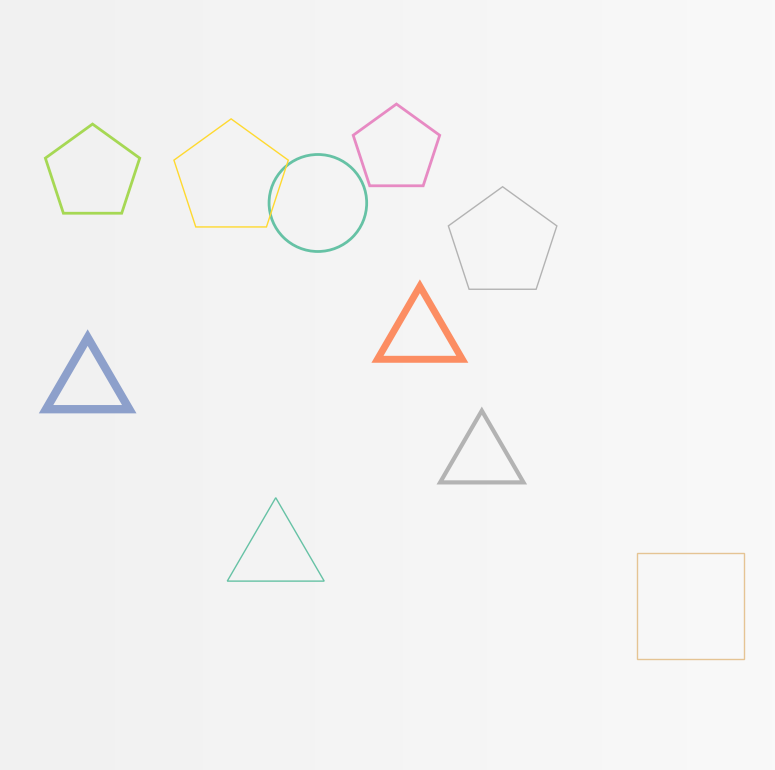[{"shape": "triangle", "thickness": 0.5, "radius": 0.36, "center": [0.356, 0.281]}, {"shape": "circle", "thickness": 1, "radius": 0.31, "center": [0.41, 0.736]}, {"shape": "triangle", "thickness": 2.5, "radius": 0.32, "center": [0.542, 0.565]}, {"shape": "triangle", "thickness": 3, "radius": 0.31, "center": [0.113, 0.5]}, {"shape": "pentagon", "thickness": 1, "radius": 0.29, "center": [0.512, 0.806]}, {"shape": "pentagon", "thickness": 1, "radius": 0.32, "center": [0.119, 0.775]}, {"shape": "pentagon", "thickness": 0.5, "radius": 0.39, "center": [0.298, 0.768]}, {"shape": "square", "thickness": 0.5, "radius": 0.34, "center": [0.891, 0.213]}, {"shape": "pentagon", "thickness": 0.5, "radius": 0.37, "center": [0.649, 0.684]}, {"shape": "triangle", "thickness": 1.5, "radius": 0.31, "center": [0.622, 0.405]}]